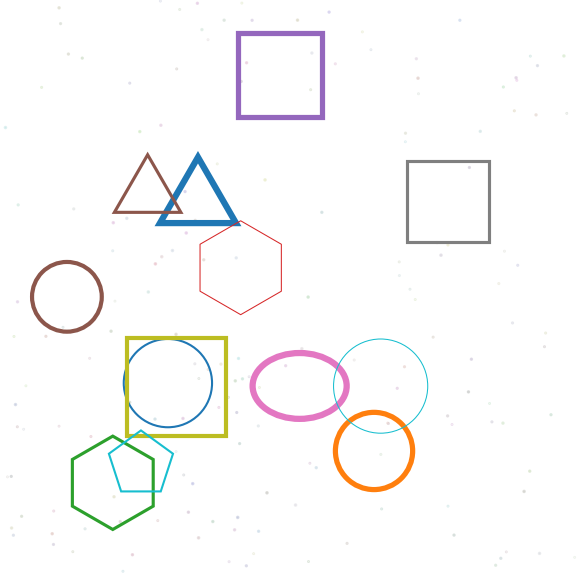[{"shape": "triangle", "thickness": 3, "radius": 0.38, "center": [0.343, 0.651]}, {"shape": "circle", "thickness": 1, "radius": 0.38, "center": [0.291, 0.336]}, {"shape": "circle", "thickness": 2.5, "radius": 0.33, "center": [0.648, 0.218]}, {"shape": "hexagon", "thickness": 1.5, "radius": 0.4, "center": [0.195, 0.163]}, {"shape": "hexagon", "thickness": 0.5, "radius": 0.41, "center": [0.417, 0.536]}, {"shape": "square", "thickness": 2.5, "radius": 0.37, "center": [0.485, 0.869]}, {"shape": "circle", "thickness": 2, "radius": 0.3, "center": [0.116, 0.485]}, {"shape": "triangle", "thickness": 1.5, "radius": 0.33, "center": [0.256, 0.665]}, {"shape": "oval", "thickness": 3, "radius": 0.41, "center": [0.519, 0.331]}, {"shape": "square", "thickness": 1.5, "radius": 0.35, "center": [0.776, 0.65]}, {"shape": "square", "thickness": 2, "radius": 0.43, "center": [0.306, 0.329]}, {"shape": "pentagon", "thickness": 1, "radius": 0.29, "center": [0.244, 0.195]}, {"shape": "circle", "thickness": 0.5, "radius": 0.41, "center": [0.659, 0.331]}]